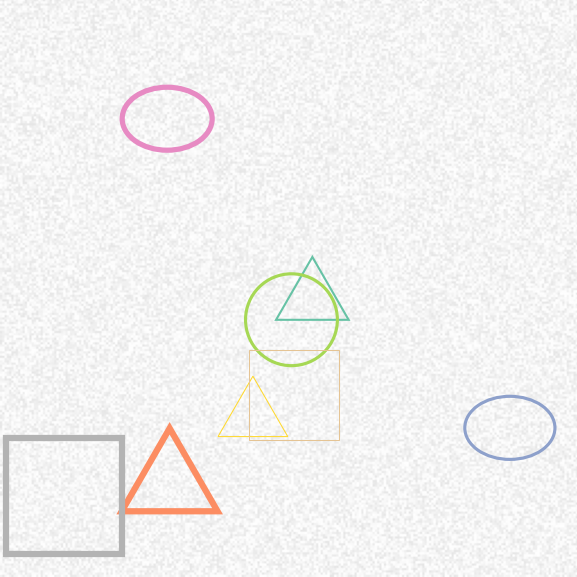[{"shape": "triangle", "thickness": 1, "radius": 0.36, "center": [0.541, 0.482]}, {"shape": "triangle", "thickness": 3, "radius": 0.48, "center": [0.294, 0.162]}, {"shape": "oval", "thickness": 1.5, "radius": 0.39, "center": [0.883, 0.258]}, {"shape": "oval", "thickness": 2.5, "radius": 0.39, "center": [0.289, 0.794]}, {"shape": "circle", "thickness": 1.5, "radius": 0.4, "center": [0.505, 0.445]}, {"shape": "triangle", "thickness": 0.5, "radius": 0.35, "center": [0.438, 0.278]}, {"shape": "square", "thickness": 0.5, "radius": 0.39, "center": [0.509, 0.314]}, {"shape": "square", "thickness": 3, "radius": 0.5, "center": [0.111, 0.14]}]